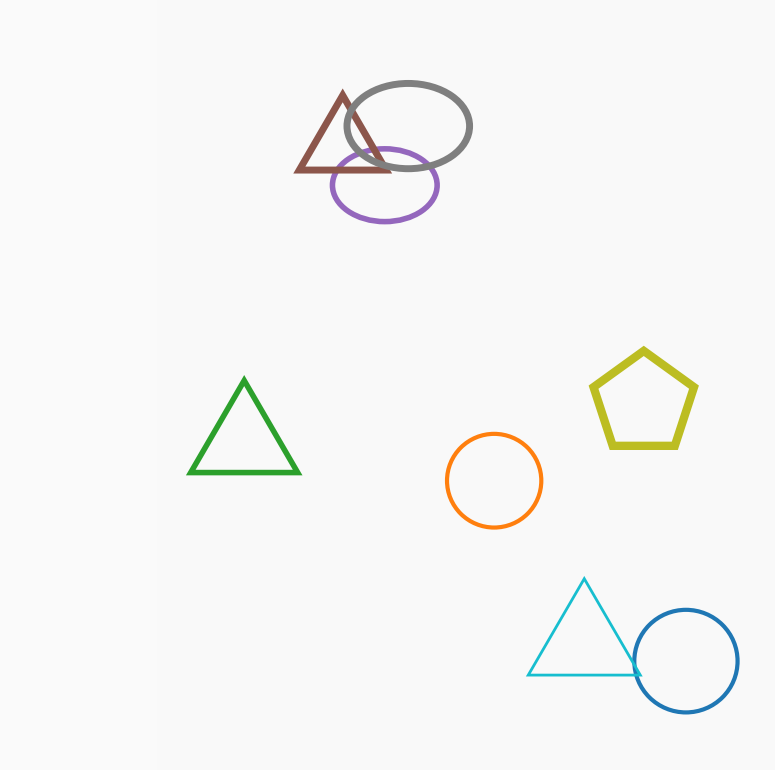[{"shape": "circle", "thickness": 1.5, "radius": 0.33, "center": [0.885, 0.141]}, {"shape": "circle", "thickness": 1.5, "radius": 0.3, "center": [0.638, 0.376]}, {"shape": "triangle", "thickness": 2, "radius": 0.4, "center": [0.315, 0.426]}, {"shape": "oval", "thickness": 2, "radius": 0.34, "center": [0.497, 0.759]}, {"shape": "triangle", "thickness": 2.5, "radius": 0.32, "center": [0.442, 0.811]}, {"shape": "oval", "thickness": 2.5, "radius": 0.4, "center": [0.527, 0.836]}, {"shape": "pentagon", "thickness": 3, "radius": 0.34, "center": [0.831, 0.476]}, {"shape": "triangle", "thickness": 1, "radius": 0.42, "center": [0.754, 0.165]}]